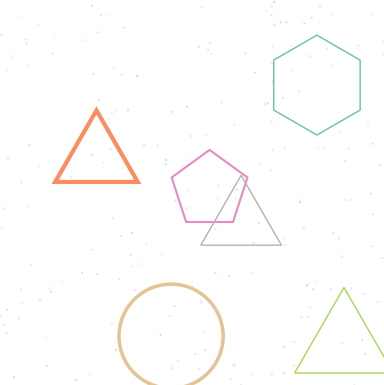[{"shape": "hexagon", "thickness": 1, "radius": 0.65, "center": [0.823, 0.779]}, {"shape": "triangle", "thickness": 3, "radius": 0.62, "center": [0.251, 0.589]}, {"shape": "pentagon", "thickness": 1.5, "radius": 0.52, "center": [0.544, 0.507]}, {"shape": "triangle", "thickness": 1, "radius": 0.74, "center": [0.893, 0.105]}, {"shape": "circle", "thickness": 2.5, "radius": 0.68, "center": [0.444, 0.127]}, {"shape": "triangle", "thickness": 1, "radius": 0.6, "center": [0.626, 0.424]}]